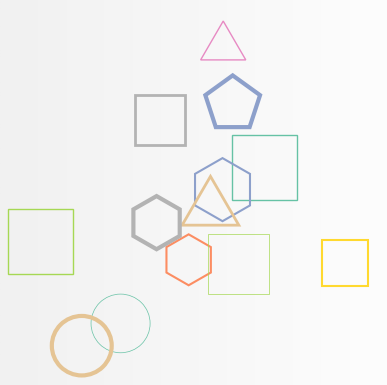[{"shape": "circle", "thickness": 0.5, "radius": 0.38, "center": [0.311, 0.16]}, {"shape": "square", "thickness": 1, "radius": 0.42, "center": [0.683, 0.566]}, {"shape": "hexagon", "thickness": 1.5, "radius": 0.33, "center": [0.487, 0.325]}, {"shape": "hexagon", "thickness": 1.5, "radius": 0.41, "center": [0.574, 0.507]}, {"shape": "pentagon", "thickness": 3, "radius": 0.37, "center": [0.601, 0.73]}, {"shape": "triangle", "thickness": 1, "radius": 0.34, "center": [0.576, 0.878]}, {"shape": "square", "thickness": 0.5, "radius": 0.39, "center": [0.616, 0.315]}, {"shape": "square", "thickness": 1, "radius": 0.42, "center": [0.104, 0.372]}, {"shape": "square", "thickness": 1.5, "radius": 0.3, "center": [0.89, 0.317]}, {"shape": "triangle", "thickness": 2, "radius": 0.42, "center": [0.543, 0.457]}, {"shape": "circle", "thickness": 3, "radius": 0.39, "center": [0.211, 0.102]}, {"shape": "hexagon", "thickness": 3, "radius": 0.35, "center": [0.404, 0.422]}, {"shape": "square", "thickness": 2, "radius": 0.33, "center": [0.413, 0.688]}]